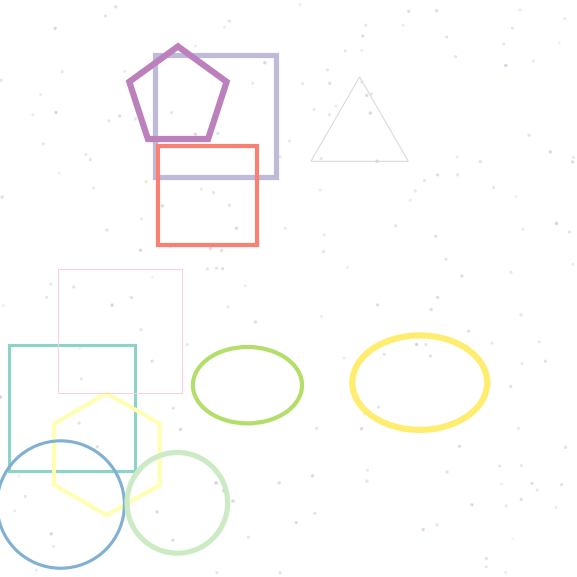[{"shape": "square", "thickness": 1.5, "radius": 0.54, "center": [0.124, 0.293]}, {"shape": "hexagon", "thickness": 2, "radius": 0.53, "center": [0.185, 0.213]}, {"shape": "square", "thickness": 2.5, "radius": 0.52, "center": [0.374, 0.798]}, {"shape": "square", "thickness": 2, "radius": 0.43, "center": [0.359, 0.661]}, {"shape": "circle", "thickness": 1.5, "radius": 0.55, "center": [0.105, 0.125]}, {"shape": "oval", "thickness": 2, "radius": 0.47, "center": [0.429, 0.332]}, {"shape": "square", "thickness": 0.5, "radius": 0.54, "center": [0.207, 0.426]}, {"shape": "triangle", "thickness": 0.5, "radius": 0.49, "center": [0.623, 0.769]}, {"shape": "pentagon", "thickness": 3, "radius": 0.44, "center": [0.308, 0.83]}, {"shape": "circle", "thickness": 2.5, "radius": 0.44, "center": [0.307, 0.128]}, {"shape": "oval", "thickness": 3, "radius": 0.58, "center": [0.727, 0.337]}]